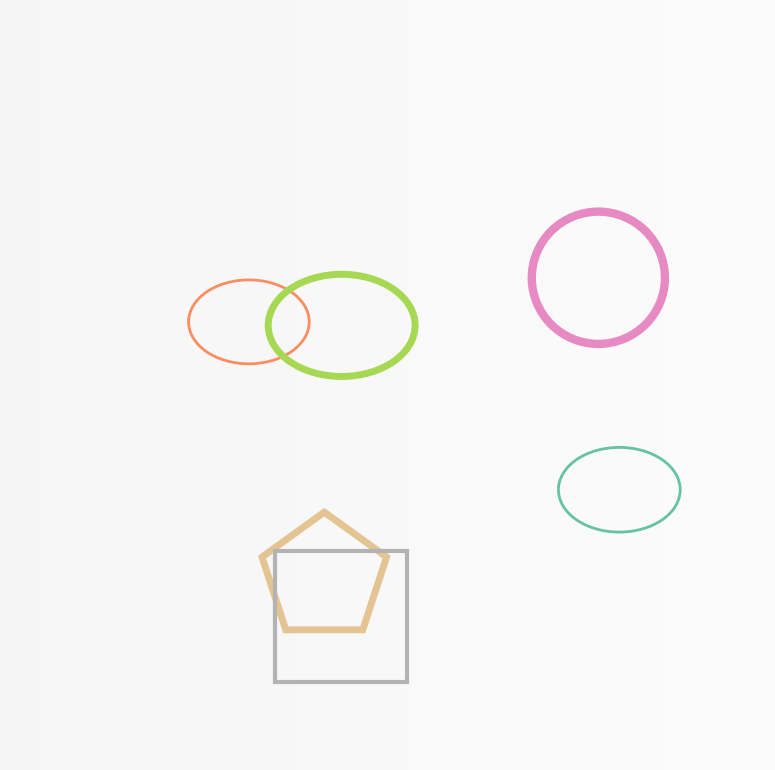[{"shape": "oval", "thickness": 1, "radius": 0.39, "center": [0.799, 0.364]}, {"shape": "oval", "thickness": 1, "radius": 0.39, "center": [0.321, 0.582]}, {"shape": "circle", "thickness": 3, "radius": 0.43, "center": [0.772, 0.639]}, {"shape": "oval", "thickness": 2.5, "radius": 0.47, "center": [0.441, 0.577]}, {"shape": "pentagon", "thickness": 2.5, "radius": 0.42, "center": [0.418, 0.25]}, {"shape": "square", "thickness": 1.5, "radius": 0.43, "center": [0.44, 0.2]}]